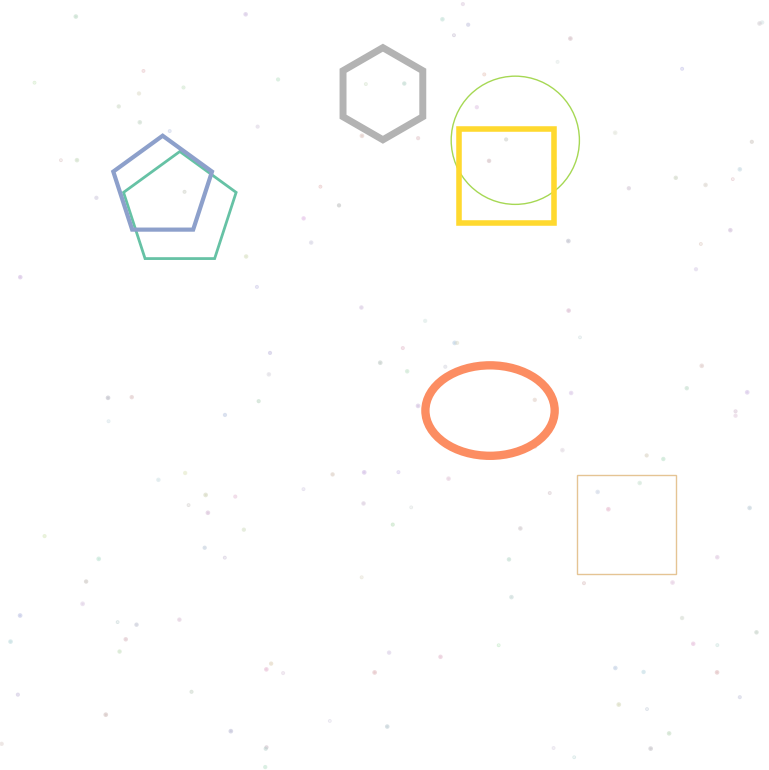[{"shape": "pentagon", "thickness": 1, "radius": 0.38, "center": [0.234, 0.726]}, {"shape": "oval", "thickness": 3, "radius": 0.42, "center": [0.636, 0.467]}, {"shape": "pentagon", "thickness": 1.5, "radius": 0.34, "center": [0.211, 0.756]}, {"shape": "circle", "thickness": 0.5, "radius": 0.42, "center": [0.669, 0.818]}, {"shape": "square", "thickness": 2, "radius": 0.31, "center": [0.658, 0.771]}, {"shape": "square", "thickness": 0.5, "radius": 0.32, "center": [0.813, 0.318]}, {"shape": "hexagon", "thickness": 2.5, "radius": 0.3, "center": [0.497, 0.878]}]